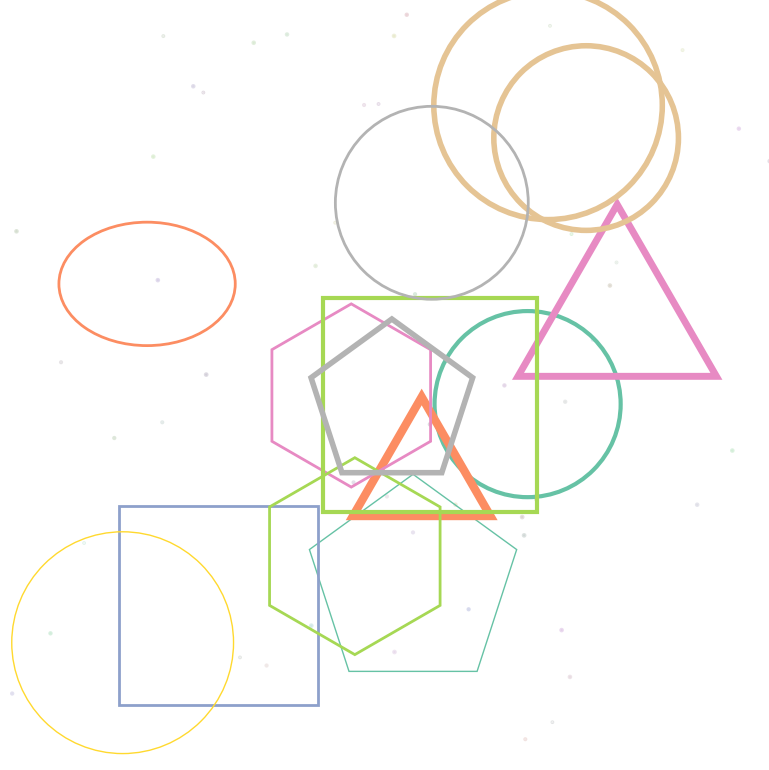[{"shape": "circle", "thickness": 1.5, "radius": 0.6, "center": [0.685, 0.475]}, {"shape": "pentagon", "thickness": 0.5, "radius": 0.71, "center": [0.536, 0.243]}, {"shape": "triangle", "thickness": 3, "radius": 0.52, "center": [0.548, 0.381]}, {"shape": "oval", "thickness": 1, "radius": 0.57, "center": [0.191, 0.631]}, {"shape": "square", "thickness": 1, "radius": 0.65, "center": [0.284, 0.213]}, {"shape": "hexagon", "thickness": 1, "radius": 0.59, "center": [0.456, 0.486]}, {"shape": "triangle", "thickness": 2.5, "radius": 0.74, "center": [0.802, 0.586]}, {"shape": "square", "thickness": 1.5, "radius": 0.69, "center": [0.558, 0.474]}, {"shape": "hexagon", "thickness": 1, "radius": 0.64, "center": [0.461, 0.278]}, {"shape": "circle", "thickness": 0.5, "radius": 0.72, "center": [0.159, 0.165]}, {"shape": "circle", "thickness": 2, "radius": 0.74, "center": [0.712, 0.863]}, {"shape": "circle", "thickness": 2, "radius": 0.6, "center": [0.761, 0.821]}, {"shape": "circle", "thickness": 1, "radius": 0.63, "center": [0.561, 0.737]}, {"shape": "pentagon", "thickness": 2, "radius": 0.55, "center": [0.509, 0.475]}]